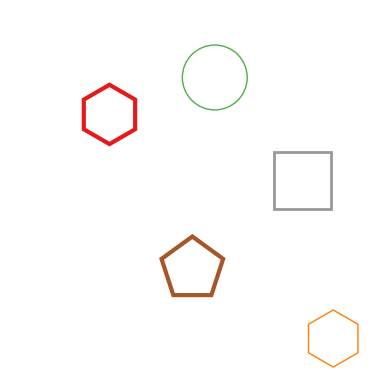[{"shape": "hexagon", "thickness": 3, "radius": 0.39, "center": [0.284, 0.703]}, {"shape": "circle", "thickness": 1, "radius": 0.42, "center": [0.558, 0.799]}, {"shape": "hexagon", "thickness": 1, "radius": 0.37, "center": [0.865, 0.121]}, {"shape": "pentagon", "thickness": 3, "radius": 0.42, "center": [0.5, 0.302]}, {"shape": "square", "thickness": 2, "radius": 0.37, "center": [0.786, 0.532]}]